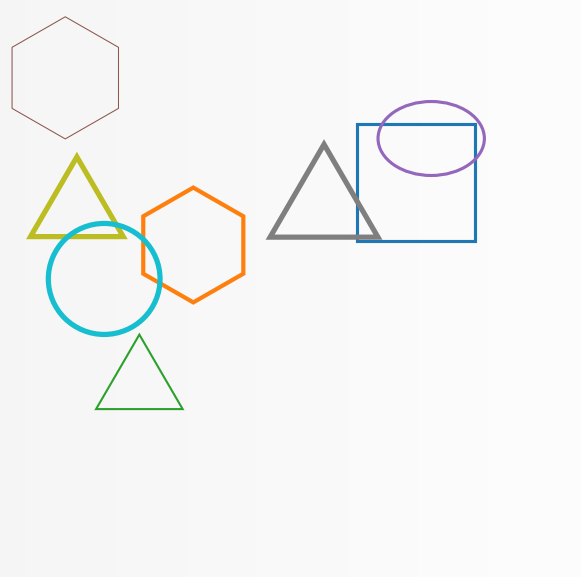[{"shape": "square", "thickness": 1.5, "radius": 0.51, "center": [0.715, 0.683]}, {"shape": "hexagon", "thickness": 2, "radius": 0.5, "center": [0.333, 0.575]}, {"shape": "triangle", "thickness": 1, "radius": 0.43, "center": [0.24, 0.334]}, {"shape": "oval", "thickness": 1.5, "radius": 0.46, "center": [0.742, 0.759]}, {"shape": "hexagon", "thickness": 0.5, "radius": 0.53, "center": [0.112, 0.864]}, {"shape": "triangle", "thickness": 2.5, "radius": 0.54, "center": [0.557, 0.642]}, {"shape": "triangle", "thickness": 2.5, "radius": 0.46, "center": [0.132, 0.635]}, {"shape": "circle", "thickness": 2.5, "radius": 0.48, "center": [0.179, 0.516]}]